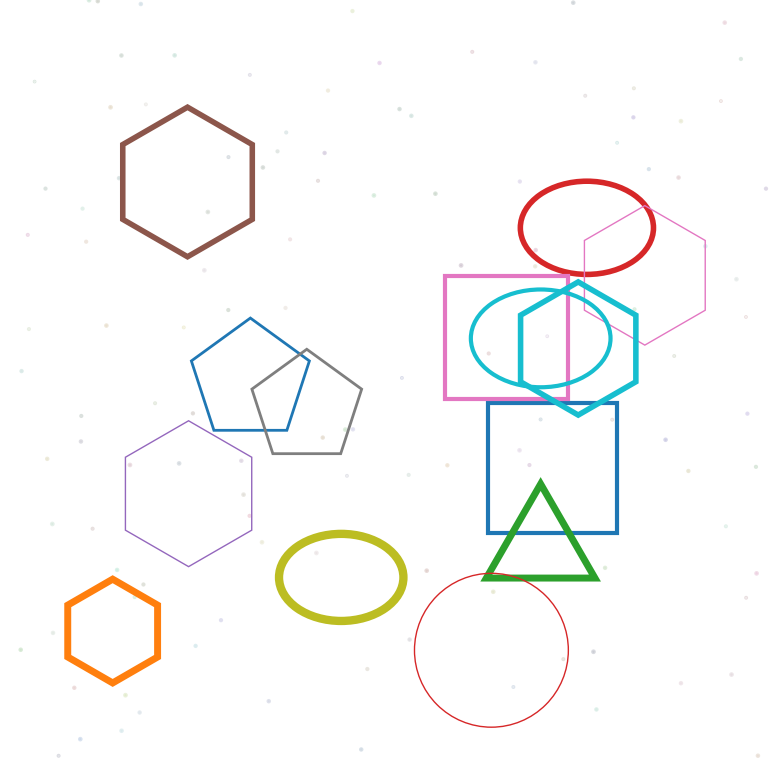[{"shape": "square", "thickness": 1.5, "radius": 0.42, "center": [0.718, 0.392]}, {"shape": "pentagon", "thickness": 1, "radius": 0.4, "center": [0.325, 0.506]}, {"shape": "hexagon", "thickness": 2.5, "radius": 0.34, "center": [0.146, 0.18]}, {"shape": "triangle", "thickness": 2.5, "radius": 0.41, "center": [0.702, 0.29]}, {"shape": "circle", "thickness": 0.5, "radius": 0.5, "center": [0.638, 0.156]}, {"shape": "oval", "thickness": 2, "radius": 0.43, "center": [0.762, 0.704]}, {"shape": "hexagon", "thickness": 0.5, "radius": 0.47, "center": [0.245, 0.359]}, {"shape": "hexagon", "thickness": 2, "radius": 0.49, "center": [0.244, 0.764]}, {"shape": "hexagon", "thickness": 0.5, "radius": 0.45, "center": [0.837, 0.642]}, {"shape": "square", "thickness": 1.5, "radius": 0.4, "center": [0.658, 0.561]}, {"shape": "pentagon", "thickness": 1, "radius": 0.37, "center": [0.398, 0.471]}, {"shape": "oval", "thickness": 3, "radius": 0.4, "center": [0.443, 0.25]}, {"shape": "oval", "thickness": 1.5, "radius": 0.45, "center": [0.702, 0.561]}, {"shape": "hexagon", "thickness": 2, "radius": 0.43, "center": [0.751, 0.547]}]